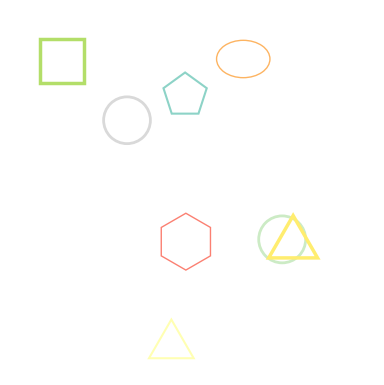[{"shape": "pentagon", "thickness": 1.5, "radius": 0.3, "center": [0.481, 0.753]}, {"shape": "triangle", "thickness": 1.5, "radius": 0.34, "center": [0.445, 0.103]}, {"shape": "hexagon", "thickness": 1, "radius": 0.37, "center": [0.483, 0.372]}, {"shape": "oval", "thickness": 1, "radius": 0.35, "center": [0.632, 0.847]}, {"shape": "square", "thickness": 2.5, "radius": 0.29, "center": [0.161, 0.842]}, {"shape": "circle", "thickness": 2, "radius": 0.3, "center": [0.33, 0.688]}, {"shape": "circle", "thickness": 2, "radius": 0.3, "center": [0.733, 0.378]}, {"shape": "triangle", "thickness": 2.5, "radius": 0.37, "center": [0.761, 0.367]}]